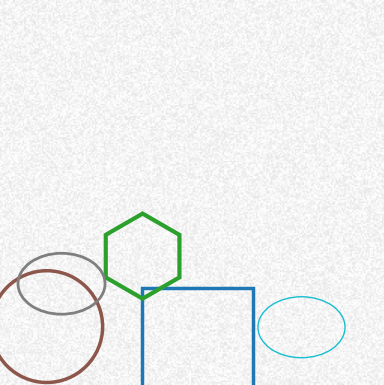[{"shape": "square", "thickness": 2.5, "radius": 0.73, "center": [0.513, 0.107]}, {"shape": "hexagon", "thickness": 3, "radius": 0.55, "center": [0.37, 0.335]}, {"shape": "circle", "thickness": 2.5, "radius": 0.73, "center": [0.121, 0.152]}, {"shape": "oval", "thickness": 2, "radius": 0.57, "center": [0.16, 0.263]}, {"shape": "oval", "thickness": 1, "radius": 0.57, "center": [0.783, 0.15]}]